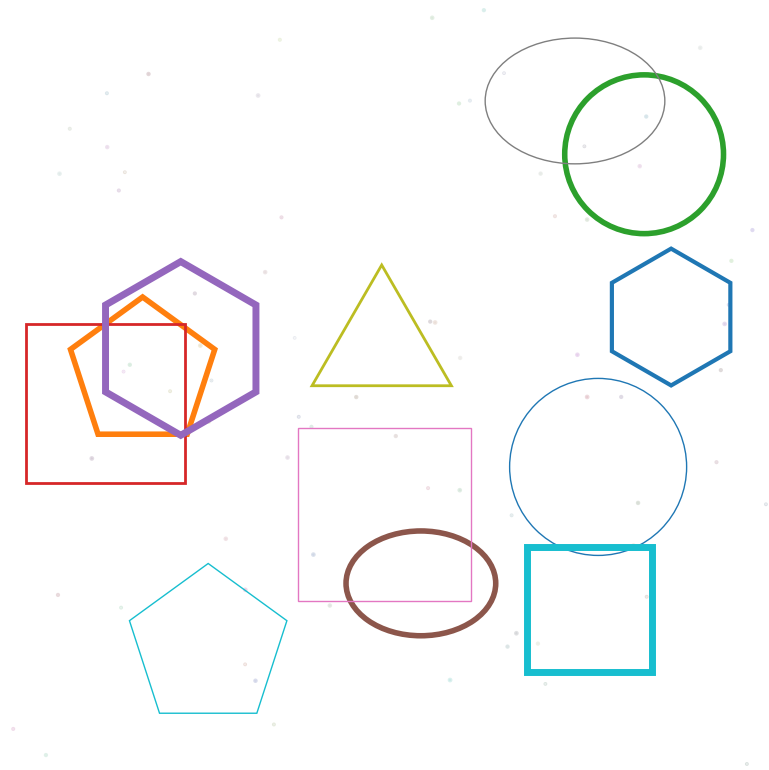[{"shape": "circle", "thickness": 0.5, "radius": 0.57, "center": [0.777, 0.394]}, {"shape": "hexagon", "thickness": 1.5, "radius": 0.44, "center": [0.872, 0.588]}, {"shape": "pentagon", "thickness": 2, "radius": 0.49, "center": [0.185, 0.516]}, {"shape": "circle", "thickness": 2, "radius": 0.52, "center": [0.837, 0.8]}, {"shape": "square", "thickness": 1, "radius": 0.52, "center": [0.137, 0.476]}, {"shape": "hexagon", "thickness": 2.5, "radius": 0.56, "center": [0.235, 0.547]}, {"shape": "oval", "thickness": 2, "radius": 0.49, "center": [0.547, 0.242]}, {"shape": "square", "thickness": 0.5, "radius": 0.56, "center": [0.499, 0.331]}, {"shape": "oval", "thickness": 0.5, "radius": 0.58, "center": [0.747, 0.869]}, {"shape": "triangle", "thickness": 1, "radius": 0.52, "center": [0.496, 0.551]}, {"shape": "square", "thickness": 2.5, "radius": 0.41, "center": [0.766, 0.208]}, {"shape": "pentagon", "thickness": 0.5, "radius": 0.54, "center": [0.27, 0.161]}]